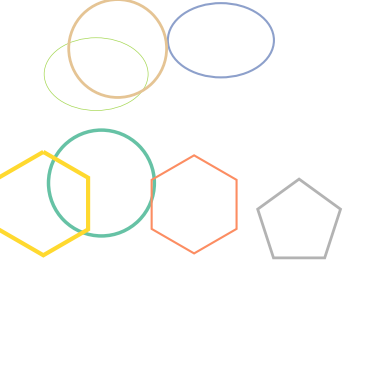[{"shape": "circle", "thickness": 2.5, "radius": 0.69, "center": [0.263, 0.525]}, {"shape": "hexagon", "thickness": 1.5, "radius": 0.64, "center": [0.504, 0.469]}, {"shape": "oval", "thickness": 1.5, "radius": 0.69, "center": [0.574, 0.895]}, {"shape": "oval", "thickness": 0.5, "radius": 0.67, "center": [0.25, 0.807]}, {"shape": "hexagon", "thickness": 3, "radius": 0.67, "center": [0.113, 0.471]}, {"shape": "circle", "thickness": 2, "radius": 0.64, "center": [0.306, 0.874]}, {"shape": "pentagon", "thickness": 2, "radius": 0.57, "center": [0.777, 0.422]}]